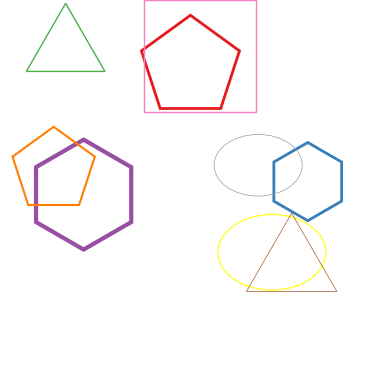[{"shape": "pentagon", "thickness": 2, "radius": 0.67, "center": [0.495, 0.827]}, {"shape": "hexagon", "thickness": 2, "radius": 0.51, "center": [0.799, 0.528]}, {"shape": "triangle", "thickness": 1, "radius": 0.59, "center": [0.17, 0.873]}, {"shape": "hexagon", "thickness": 3, "radius": 0.71, "center": [0.217, 0.495]}, {"shape": "pentagon", "thickness": 1.5, "radius": 0.56, "center": [0.139, 0.558]}, {"shape": "oval", "thickness": 1, "radius": 0.7, "center": [0.706, 0.345]}, {"shape": "triangle", "thickness": 0.5, "radius": 0.68, "center": [0.758, 0.311]}, {"shape": "square", "thickness": 1, "radius": 0.72, "center": [0.519, 0.854]}, {"shape": "oval", "thickness": 0.5, "radius": 0.57, "center": [0.671, 0.571]}]